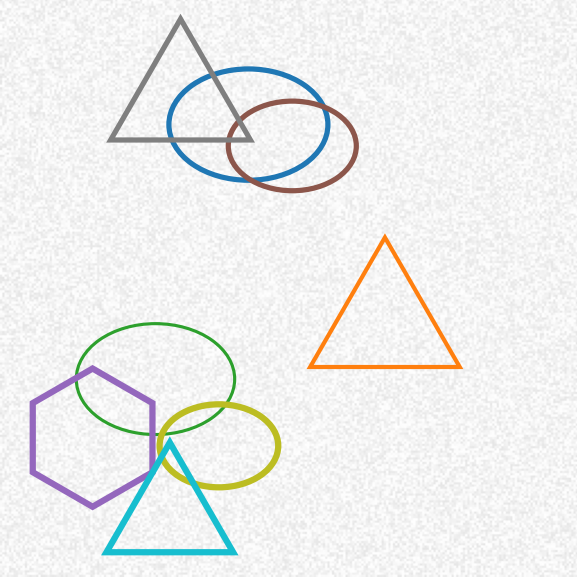[{"shape": "oval", "thickness": 2.5, "radius": 0.69, "center": [0.43, 0.783]}, {"shape": "triangle", "thickness": 2, "radius": 0.75, "center": [0.667, 0.438]}, {"shape": "oval", "thickness": 1.5, "radius": 0.69, "center": [0.269, 0.343]}, {"shape": "hexagon", "thickness": 3, "radius": 0.6, "center": [0.16, 0.241]}, {"shape": "oval", "thickness": 2.5, "radius": 0.55, "center": [0.506, 0.746]}, {"shape": "triangle", "thickness": 2.5, "radius": 0.7, "center": [0.313, 0.827]}, {"shape": "oval", "thickness": 3, "radius": 0.51, "center": [0.379, 0.227]}, {"shape": "triangle", "thickness": 3, "radius": 0.63, "center": [0.294, 0.106]}]